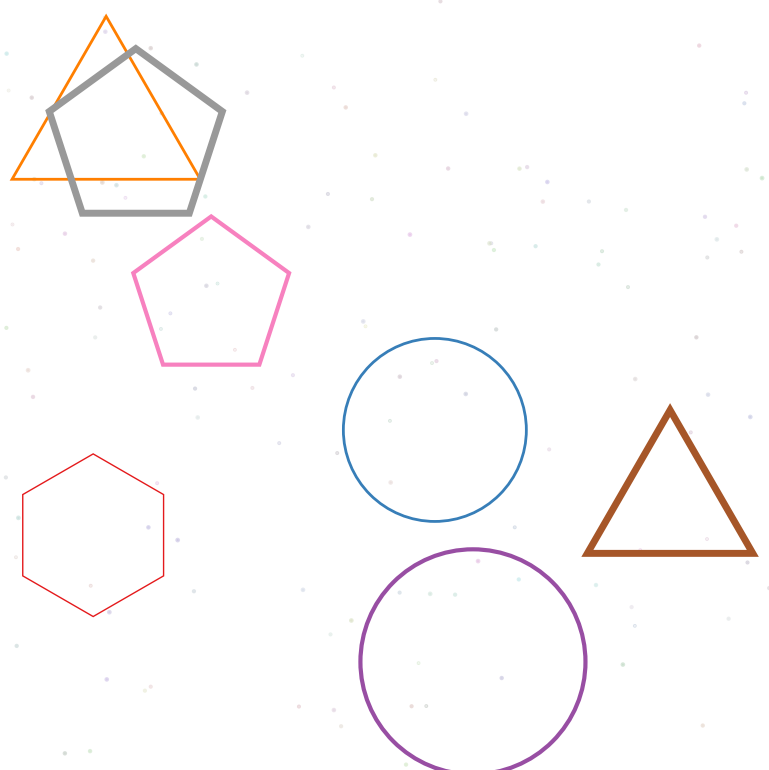[{"shape": "hexagon", "thickness": 0.5, "radius": 0.53, "center": [0.121, 0.305]}, {"shape": "circle", "thickness": 1, "radius": 0.59, "center": [0.565, 0.442]}, {"shape": "circle", "thickness": 1.5, "radius": 0.73, "center": [0.614, 0.14]}, {"shape": "triangle", "thickness": 1, "radius": 0.71, "center": [0.138, 0.838]}, {"shape": "triangle", "thickness": 2.5, "radius": 0.62, "center": [0.87, 0.343]}, {"shape": "pentagon", "thickness": 1.5, "radius": 0.53, "center": [0.274, 0.612]}, {"shape": "pentagon", "thickness": 2.5, "radius": 0.59, "center": [0.176, 0.819]}]